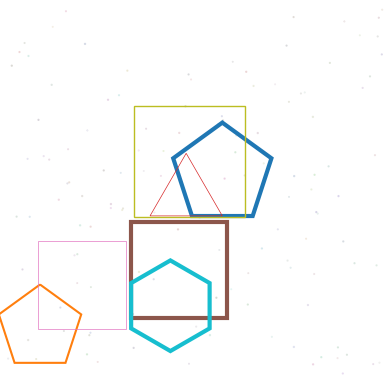[{"shape": "pentagon", "thickness": 3, "radius": 0.67, "center": [0.577, 0.547]}, {"shape": "pentagon", "thickness": 1.5, "radius": 0.56, "center": [0.104, 0.149]}, {"shape": "triangle", "thickness": 0.5, "radius": 0.54, "center": [0.484, 0.493]}, {"shape": "square", "thickness": 3, "radius": 0.62, "center": [0.465, 0.298]}, {"shape": "square", "thickness": 0.5, "radius": 0.57, "center": [0.212, 0.259]}, {"shape": "square", "thickness": 1, "radius": 0.72, "center": [0.491, 0.58]}, {"shape": "hexagon", "thickness": 3, "radius": 0.59, "center": [0.443, 0.206]}]